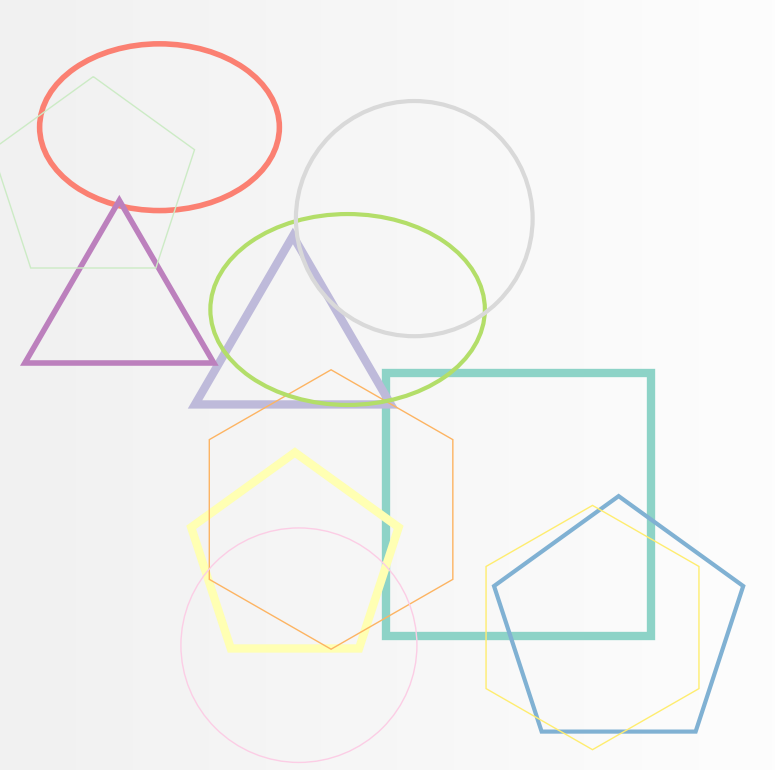[{"shape": "square", "thickness": 3, "radius": 0.85, "center": [0.669, 0.345]}, {"shape": "pentagon", "thickness": 3, "radius": 0.7, "center": [0.381, 0.272]}, {"shape": "triangle", "thickness": 3, "radius": 0.73, "center": [0.378, 0.548]}, {"shape": "oval", "thickness": 2, "radius": 0.77, "center": [0.206, 0.835]}, {"shape": "pentagon", "thickness": 1.5, "radius": 0.85, "center": [0.798, 0.187]}, {"shape": "hexagon", "thickness": 0.5, "radius": 0.91, "center": [0.427, 0.338]}, {"shape": "oval", "thickness": 1.5, "radius": 0.89, "center": [0.449, 0.598]}, {"shape": "circle", "thickness": 0.5, "radius": 0.76, "center": [0.386, 0.162]}, {"shape": "circle", "thickness": 1.5, "radius": 0.76, "center": [0.535, 0.716]}, {"shape": "triangle", "thickness": 2, "radius": 0.7, "center": [0.154, 0.599]}, {"shape": "pentagon", "thickness": 0.5, "radius": 0.69, "center": [0.12, 0.763]}, {"shape": "hexagon", "thickness": 0.5, "radius": 0.79, "center": [0.765, 0.185]}]